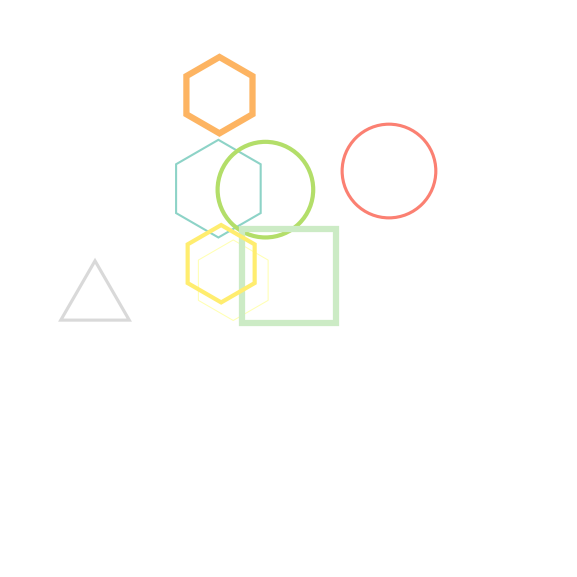[{"shape": "hexagon", "thickness": 1, "radius": 0.42, "center": [0.378, 0.672]}, {"shape": "hexagon", "thickness": 0.5, "radius": 0.35, "center": [0.404, 0.514]}, {"shape": "circle", "thickness": 1.5, "radius": 0.41, "center": [0.674, 0.703]}, {"shape": "hexagon", "thickness": 3, "radius": 0.33, "center": [0.38, 0.834]}, {"shape": "circle", "thickness": 2, "radius": 0.41, "center": [0.46, 0.671]}, {"shape": "triangle", "thickness": 1.5, "radius": 0.34, "center": [0.165, 0.479]}, {"shape": "square", "thickness": 3, "radius": 0.4, "center": [0.5, 0.521]}, {"shape": "hexagon", "thickness": 2, "radius": 0.33, "center": [0.383, 0.542]}]